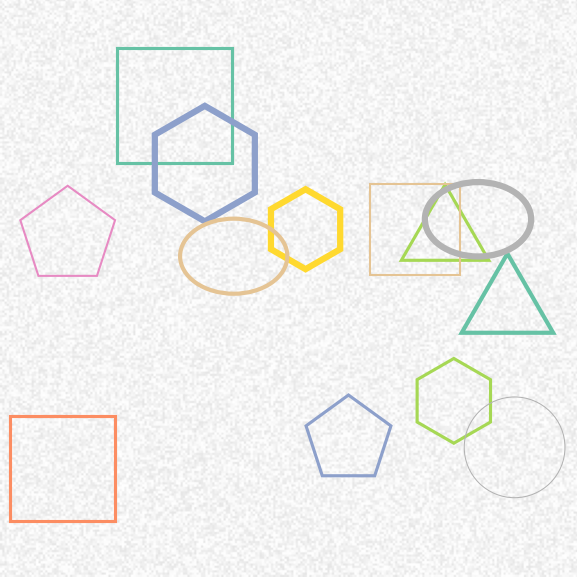[{"shape": "triangle", "thickness": 2, "radius": 0.46, "center": [0.879, 0.469]}, {"shape": "square", "thickness": 1.5, "radius": 0.5, "center": [0.303, 0.817]}, {"shape": "square", "thickness": 1.5, "radius": 0.45, "center": [0.108, 0.187]}, {"shape": "hexagon", "thickness": 3, "radius": 0.5, "center": [0.355, 0.716]}, {"shape": "pentagon", "thickness": 1.5, "radius": 0.39, "center": [0.603, 0.238]}, {"shape": "pentagon", "thickness": 1, "radius": 0.43, "center": [0.117, 0.591]}, {"shape": "hexagon", "thickness": 1.5, "radius": 0.37, "center": [0.786, 0.305]}, {"shape": "triangle", "thickness": 1.5, "radius": 0.44, "center": [0.771, 0.592]}, {"shape": "hexagon", "thickness": 3, "radius": 0.35, "center": [0.529, 0.602]}, {"shape": "square", "thickness": 1, "radius": 0.39, "center": [0.719, 0.602]}, {"shape": "oval", "thickness": 2, "radius": 0.46, "center": [0.405, 0.556]}, {"shape": "circle", "thickness": 0.5, "radius": 0.44, "center": [0.891, 0.225]}, {"shape": "oval", "thickness": 3, "radius": 0.46, "center": [0.828, 0.619]}]